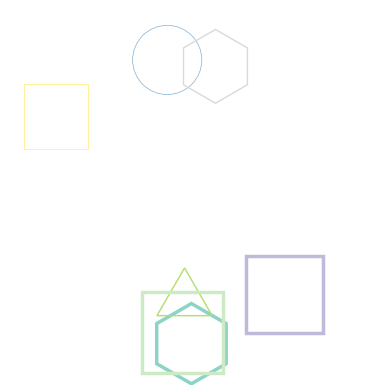[{"shape": "hexagon", "thickness": 2.5, "radius": 0.52, "center": [0.497, 0.107]}, {"shape": "square", "thickness": 2.5, "radius": 0.5, "center": [0.739, 0.235]}, {"shape": "circle", "thickness": 0.5, "radius": 0.45, "center": [0.434, 0.844]}, {"shape": "triangle", "thickness": 1, "radius": 0.41, "center": [0.479, 0.222]}, {"shape": "hexagon", "thickness": 1, "radius": 0.48, "center": [0.56, 0.828]}, {"shape": "square", "thickness": 2.5, "radius": 0.53, "center": [0.474, 0.136]}, {"shape": "square", "thickness": 0.5, "radius": 0.42, "center": [0.145, 0.698]}]